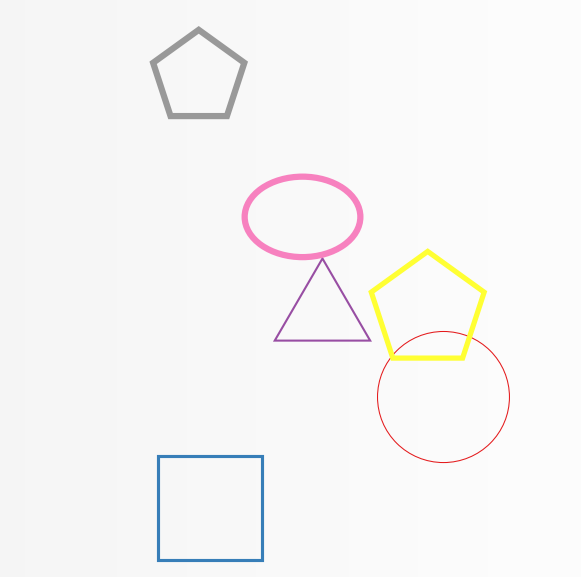[{"shape": "circle", "thickness": 0.5, "radius": 0.57, "center": [0.763, 0.312]}, {"shape": "square", "thickness": 1.5, "radius": 0.45, "center": [0.361, 0.119]}, {"shape": "triangle", "thickness": 1, "radius": 0.47, "center": [0.555, 0.457]}, {"shape": "pentagon", "thickness": 2.5, "radius": 0.51, "center": [0.736, 0.462]}, {"shape": "oval", "thickness": 3, "radius": 0.5, "center": [0.52, 0.624]}, {"shape": "pentagon", "thickness": 3, "radius": 0.41, "center": [0.342, 0.865]}]